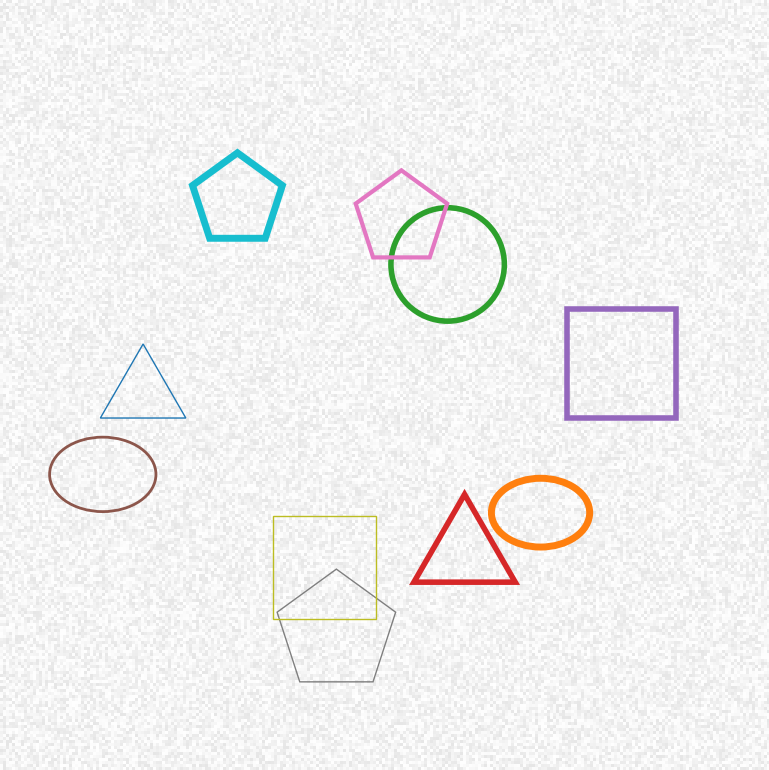[{"shape": "triangle", "thickness": 0.5, "radius": 0.32, "center": [0.186, 0.489]}, {"shape": "oval", "thickness": 2.5, "radius": 0.32, "center": [0.702, 0.334]}, {"shape": "circle", "thickness": 2, "radius": 0.37, "center": [0.581, 0.657]}, {"shape": "triangle", "thickness": 2, "radius": 0.38, "center": [0.603, 0.282]}, {"shape": "square", "thickness": 2, "radius": 0.35, "center": [0.807, 0.528]}, {"shape": "oval", "thickness": 1, "radius": 0.35, "center": [0.133, 0.384]}, {"shape": "pentagon", "thickness": 1.5, "radius": 0.31, "center": [0.521, 0.716]}, {"shape": "pentagon", "thickness": 0.5, "radius": 0.4, "center": [0.437, 0.18]}, {"shape": "square", "thickness": 0.5, "radius": 0.33, "center": [0.422, 0.262]}, {"shape": "pentagon", "thickness": 2.5, "radius": 0.31, "center": [0.308, 0.74]}]